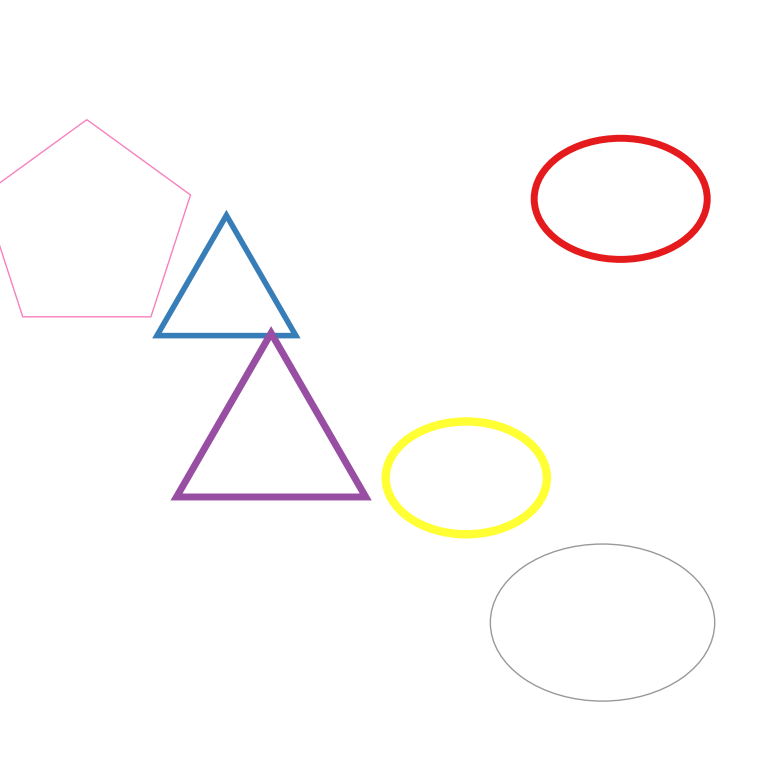[{"shape": "oval", "thickness": 2.5, "radius": 0.56, "center": [0.806, 0.742]}, {"shape": "triangle", "thickness": 2, "radius": 0.52, "center": [0.294, 0.616]}, {"shape": "triangle", "thickness": 2.5, "radius": 0.71, "center": [0.352, 0.426]}, {"shape": "oval", "thickness": 3, "radius": 0.52, "center": [0.606, 0.379]}, {"shape": "pentagon", "thickness": 0.5, "radius": 0.71, "center": [0.113, 0.703]}, {"shape": "oval", "thickness": 0.5, "radius": 0.73, "center": [0.782, 0.191]}]